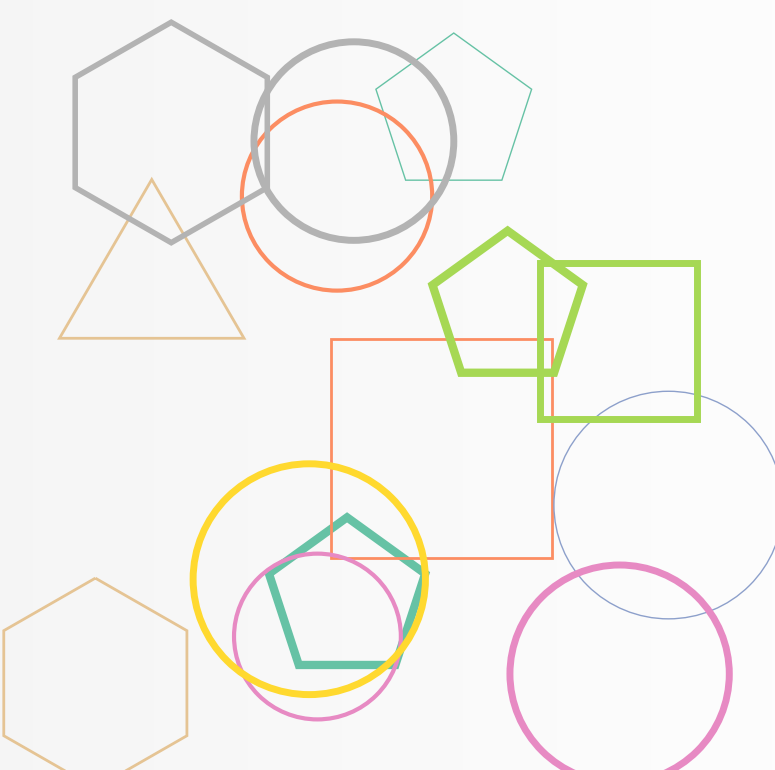[{"shape": "pentagon", "thickness": 3, "radius": 0.53, "center": [0.448, 0.222]}, {"shape": "pentagon", "thickness": 0.5, "radius": 0.53, "center": [0.585, 0.851]}, {"shape": "square", "thickness": 1, "radius": 0.71, "center": [0.57, 0.417]}, {"shape": "circle", "thickness": 1.5, "radius": 0.61, "center": [0.435, 0.745]}, {"shape": "circle", "thickness": 0.5, "radius": 0.74, "center": [0.863, 0.344]}, {"shape": "circle", "thickness": 2.5, "radius": 0.71, "center": [0.8, 0.125]}, {"shape": "circle", "thickness": 1.5, "radius": 0.54, "center": [0.41, 0.173]}, {"shape": "pentagon", "thickness": 3, "radius": 0.51, "center": [0.655, 0.598]}, {"shape": "square", "thickness": 2.5, "radius": 0.5, "center": [0.798, 0.557]}, {"shape": "circle", "thickness": 2.5, "radius": 0.75, "center": [0.399, 0.248]}, {"shape": "hexagon", "thickness": 1, "radius": 0.68, "center": [0.123, 0.113]}, {"shape": "triangle", "thickness": 1, "radius": 0.69, "center": [0.196, 0.629]}, {"shape": "hexagon", "thickness": 2, "radius": 0.72, "center": [0.221, 0.828]}, {"shape": "circle", "thickness": 2.5, "radius": 0.64, "center": [0.457, 0.817]}]